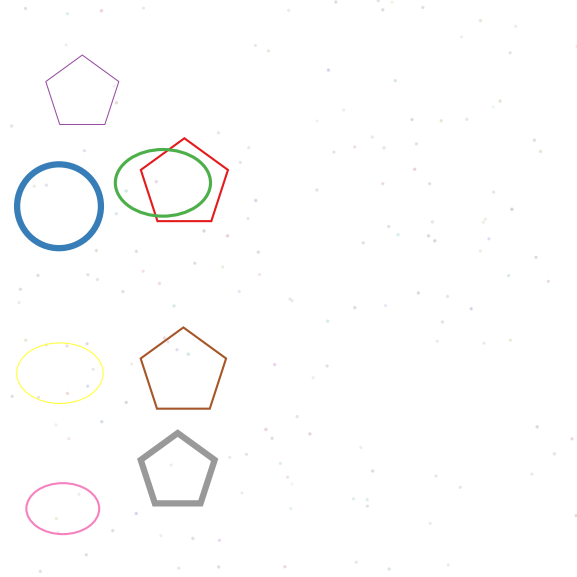[{"shape": "pentagon", "thickness": 1, "radius": 0.4, "center": [0.319, 0.68]}, {"shape": "circle", "thickness": 3, "radius": 0.36, "center": [0.102, 0.642]}, {"shape": "oval", "thickness": 1.5, "radius": 0.41, "center": [0.282, 0.683]}, {"shape": "pentagon", "thickness": 0.5, "radius": 0.33, "center": [0.143, 0.837]}, {"shape": "oval", "thickness": 0.5, "radius": 0.37, "center": [0.104, 0.353]}, {"shape": "pentagon", "thickness": 1, "radius": 0.39, "center": [0.318, 0.354]}, {"shape": "oval", "thickness": 1, "radius": 0.32, "center": [0.109, 0.118]}, {"shape": "pentagon", "thickness": 3, "radius": 0.34, "center": [0.308, 0.182]}]